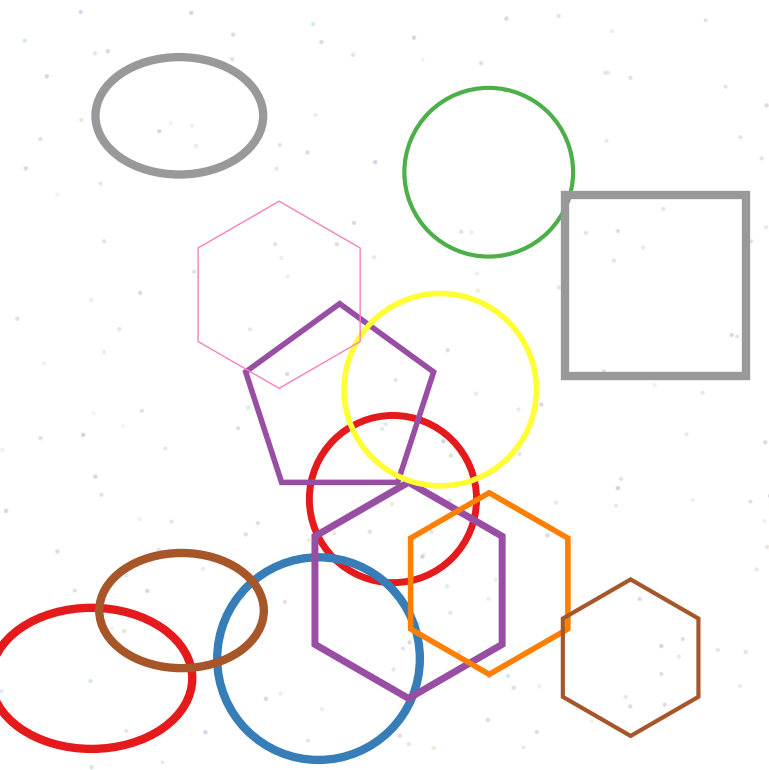[{"shape": "oval", "thickness": 3, "radius": 0.65, "center": [0.119, 0.119]}, {"shape": "circle", "thickness": 2.5, "radius": 0.54, "center": [0.51, 0.352]}, {"shape": "circle", "thickness": 3, "radius": 0.66, "center": [0.414, 0.145]}, {"shape": "circle", "thickness": 1.5, "radius": 0.55, "center": [0.635, 0.776]}, {"shape": "hexagon", "thickness": 2.5, "radius": 0.7, "center": [0.531, 0.233]}, {"shape": "pentagon", "thickness": 2, "radius": 0.64, "center": [0.441, 0.477]}, {"shape": "hexagon", "thickness": 2, "radius": 0.59, "center": [0.635, 0.242]}, {"shape": "circle", "thickness": 2, "radius": 0.62, "center": [0.572, 0.494]}, {"shape": "oval", "thickness": 3, "radius": 0.53, "center": [0.236, 0.207]}, {"shape": "hexagon", "thickness": 1.5, "radius": 0.51, "center": [0.819, 0.146]}, {"shape": "hexagon", "thickness": 0.5, "radius": 0.61, "center": [0.363, 0.617]}, {"shape": "square", "thickness": 3, "radius": 0.59, "center": [0.851, 0.629]}, {"shape": "oval", "thickness": 3, "radius": 0.54, "center": [0.233, 0.85]}]